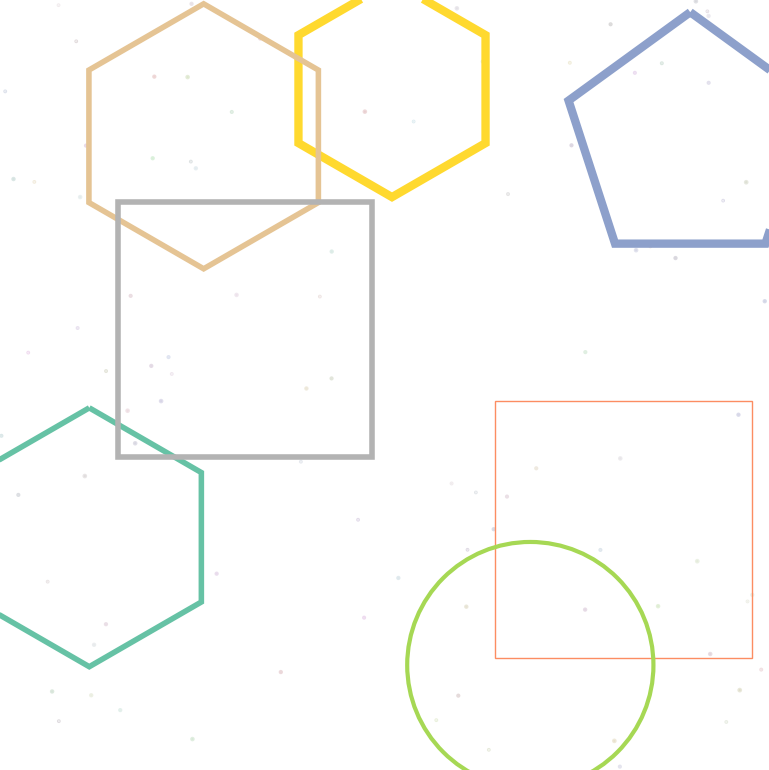[{"shape": "hexagon", "thickness": 2, "radius": 0.84, "center": [0.116, 0.302]}, {"shape": "square", "thickness": 0.5, "radius": 0.84, "center": [0.81, 0.312]}, {"shape": "pentagon", "thickness": 3, "radius": 0.83, "center": [0.896, 0.818]}, {"shape": "circle", "thickness": 1.5, "radius": 0.8, "center": [0.689, 0.136]}, {"shape": "hexagon", "thickness": 3, "radius": 0.7, "center": [0.509, 0.884]}, {"shape": "hexagon", "thickness": 2, "radius": 0.86, "center": [0.264, 0.823]}, {"shape": "square", "thickness": 2, "radius": 0.83, "center": [0.318, 0.572]}]